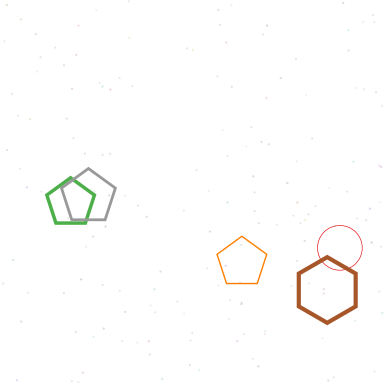[{"shape": "circle", "thickness": 0.5, "radius": 0.29, "center": [0.883, 0.356]}, {"shape": "pentagon", "thickness": 2.5, "radius": 0.32, "center": [0.183, 0.473]}, {"shape": "pentagon", "thickness": 1, "radius": 0.34, "center": [0.628, 0.318]}, {"shape": "hexagon", "thickness": 3, "radius": 0.43, "center": [0.85, 0.247]}, {"shape": "pentagon", "thickness": 2, "radius": 0.37, "center": [0.23, 0.489]}]